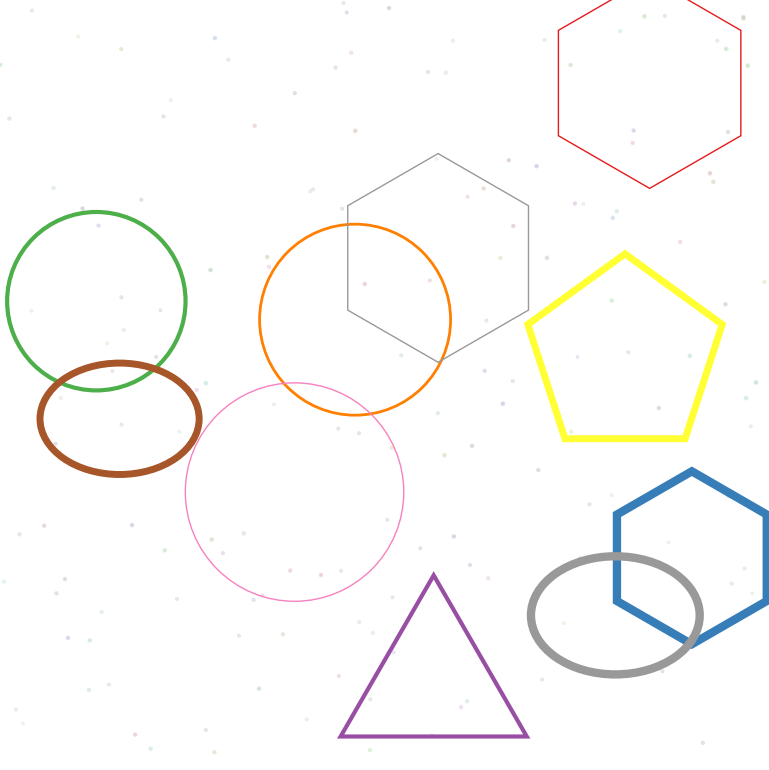[{"shape": "hexagon", "thickness": 0.5, "radius": 0.68, "center": [0.844, 0.892]}, {"shape": "hexagon", "thickness": 3, "radius": 0.56, "center": [0.898, 0.276]}, {"shape": "circle", "thickness": 1.5, "radius": 0.58, "center": [0.125, 0.609]}, {"shape": "triangle", "thickness": 1.5, "radius": 0.7, "center": [0.563, 0.113]}, {"shape": "circle", "thickness": 1, "radius": 0.62, "center": [0.461, 0.585]}, {"shape": "pentagon", "thickness": 2.5, "radius": 0.66, "center": [0.812, 0.538]}, {"shape": "oval", "thickness": 2.5, "radius": 0.52, "center": [0.155, 0.456]}, {"shape": "circle", "thickness": 0.5, "radius": 0.71, "center": [0.383, 0.361]}, {"shape": "oval", "thickness": 3, "radius": 0.55, "center": [0.799, 0.201]}, {"shape": "hexagon", "thickness": 0.5, "radius": 0.68, "center": [0.569, 0.665]}]